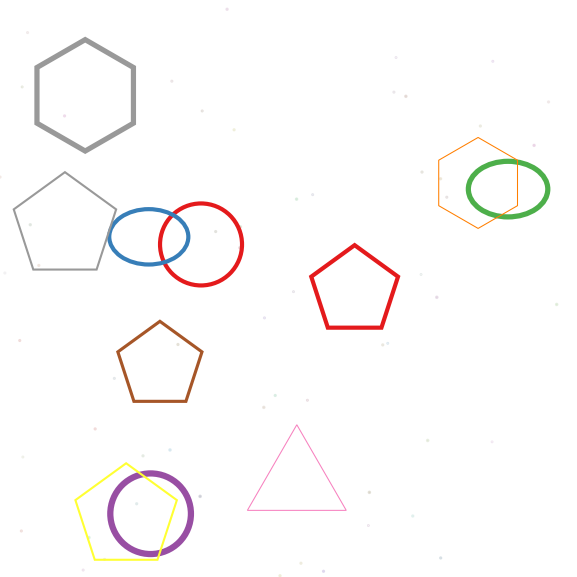[{"shape": "pentagon", "thickness": 2, "radius": 0.39, "center": [0.614, 0.496]}, {"shape": "circle", "thickness": 2, "radius": 0.35, "center": [0.348, 0.576]}, {"shape": "oval", "thickness": 2, "radius": 0.34, "center": [0.258, 0.589]}, {"shape": "oval", "thickness": 2.5, "radius": 0.34, "center": [0.88, 0.672]}, {"shape": "circle", "thickness": 3, "radius": 0.35, "center": [0.261, 0.11]}, {"shape": "hexagon", "thickness": 0.5, "radius": 0.39, "center": [0.828, 0.682]}, {"shape": "pentagon", "thickness": 1, "radius": 0.46, "center": [0.218, 0.105]}, {"shape": "pentagon", "thickness": 1.5, "radius": 0.38, "center": [0.277, 0.366]}, {"shape": "triangle", "thickness": 0.5, "radius": 0.49, "center": [0.514, 0.165]}, {"shape": "hexagon", "thickness": 2.5, "radius": 0.48, "center": [0.148, 0.834]}, {"shape": "pentagon", "thickness": 1, "radius": 0.47, "center": [0.112, 0.608]}]